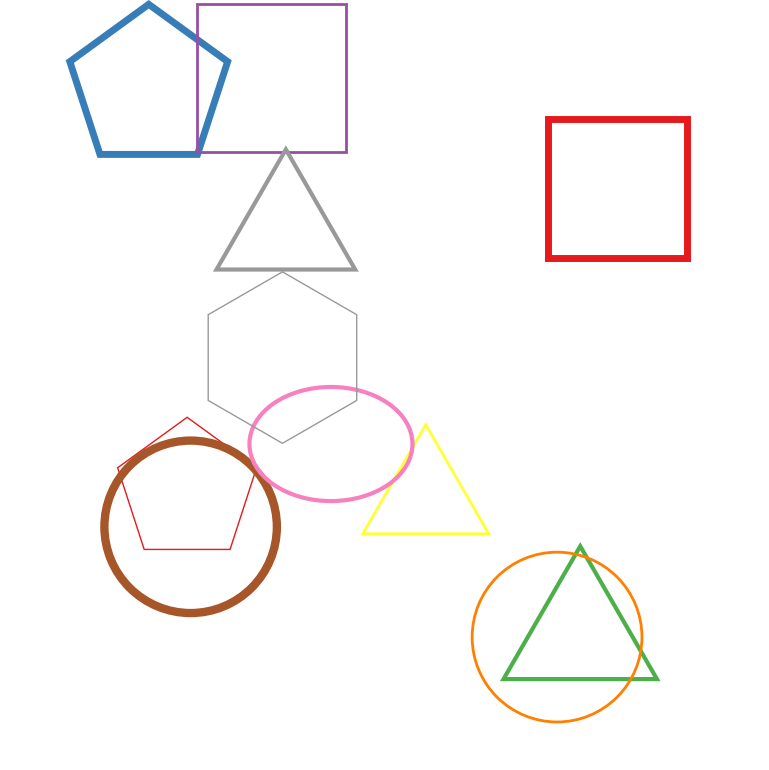[{"shape": "square", "thickness": 2.5, "radius": 0.45, "center": [0.802, 0.755]}, {"shape": "pentagon", "thickness": 0.5, "radius": 0.47, "center": [0.243, 0.363]}, {"shape": "pentagon", "thickness": 2.5, "radius": 0.54, "center": [0.193, 0.887]}, {"shape": "triangle", "thickness": 1.5, "radius": 0.58, "center": [0.754, 0.176]}, {"shape": "square", "thickness": 1, "radius": 0.48, "center": [0.352, 0.899]}, {"shape": "circle", "thickness": 1, "radius": 0.55, "center": [0.723, 0.173]}, {"shape": "triangle", "thickness": 1, "radius": 0.47, "center": [0.553, 0.354]}, {"shape": "circle", "thickness": 3, "radius": 0.56, "center": [0.248, 0.316]}, {"shape": "oval", "thickness": 1.5, "radius": 0.53, "center": [0.43, 0.423]}, {"shape": "hexagon", "thickness": 0.5, "radius": 0.56, "center": [0.367, 0.536]}, {"shape": "triangle", "thickness": 1.5, "radius": 0.52, "center": [0.371, 0.702]}]